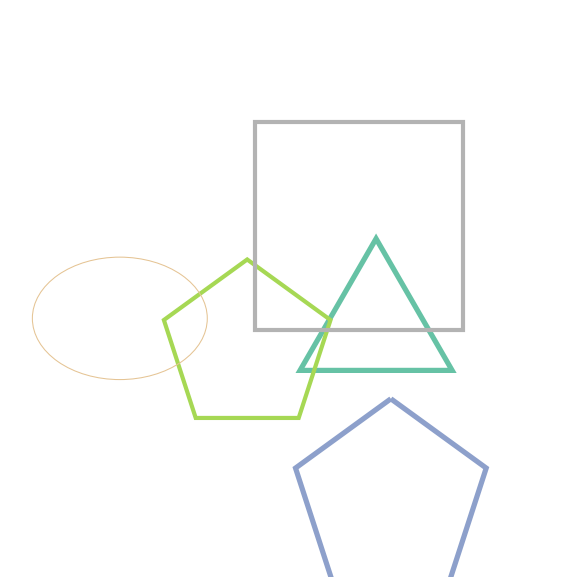[{"shape": "triangle", "thickness": 2.5, "radius": 0.76, "center": [0.651, 0.434]}, {"shape": "pentagon", "thickness": 2.5, "radius": 0.87, "center": [0.677, 0.135]}, {"shape": "pentagon", "thickness": 2, "radius": 0.76, "center": [0.428, 0.398]}, {"shape": "oval", "thickness": 0.5, "radius": 0.76, "center": [0.207, 0.448]}, {"shape": "square", "thickness": 2, "radius": 0.9, "center": [0.622, 0.608]}]